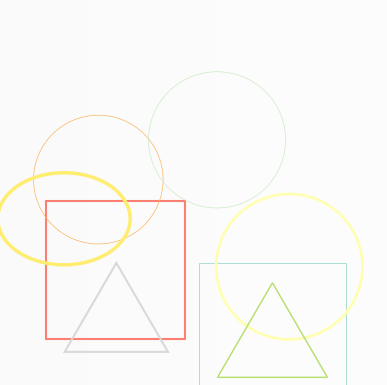[{"shape": "square", "thickness": 0.5, "radius": 0.95, "center": [0.703, 0.127]}, {"shape": "circle", "thickness": 2, "radius": 0.94, "center": [0.747, 0.307]}, {"shape": "square", "thickness": 1.5, "radius": 0.9, "center": [0.298, 0.299]}, {"shape": "circle", "thickness": 0.5, "radius": 0.84, "center": [0.254, 0.534]}, {"shape": "triangle", "thickness": 1, "radius": 0.82, "center": [0.703, 0.102]}, {"shape": "triangle", "thickness": 1.5, "radius": 0.77, "center": [0.3, 0.163]}, {"shape": "circle", "thickness": 0.5, "radius": 0.88, "center": [0.56, 0.637]}, {"shape": "oval", "thickness": 2.5, "radius": 0.85, "center": [0.165, 0.432]}]